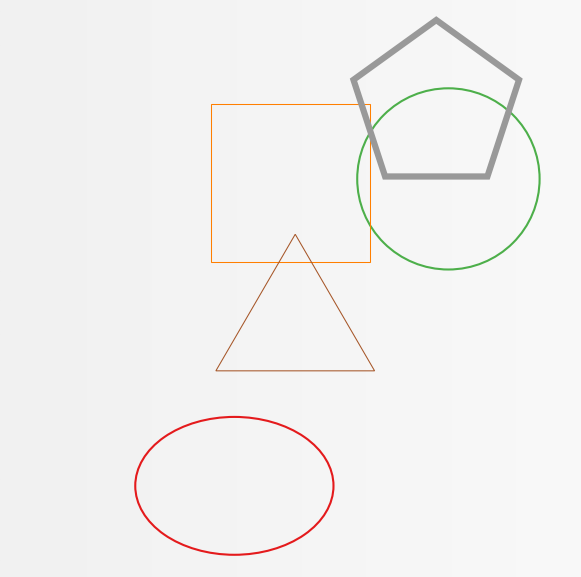[{"shape": "oval", "thickness": 1, "radius": 0.85, "center": [0.403, 0.158]}, {"shape": "circle", "thickness": 1, "radius": 0.78, "center": [0.771, 0.689]}, {"shape": "square", "thickness": 0.5, "radius": 0.68, "center": [0.5, 0.683]}, {"shape": "triangle", "thickness": 0.5, "radius": 0.79, "center": [0.508, 0.436]}, {"shape": "pentagon", "thickness": 3, "radius": 0.75, "center": [0.751, 0.815]}]